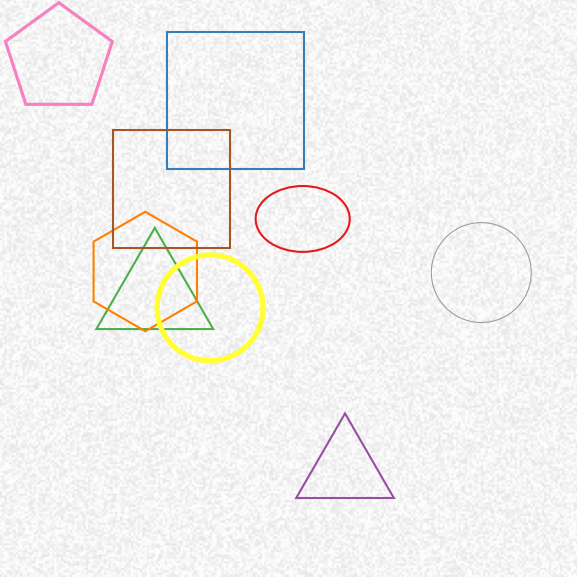[{"shape": "oval", "thickness": 1, "radius": 0.41, "center": [0.524, 0.62]}, {"shape": "square", "thickness": 1, "radius": 0.59, "center": [0.409, 0.825]}, {"shape": "triangle", "thickness": 1, "radius": 0.58, "center": [0.268, 0.488]}, {"shape": "triangle", "thickness": 1, "radius": 0.49, "center": [0.597, 0.186]}, {"shape": "hexagon", "thickness": 1, "radius": 0.52, "center": [0.252, 0.529]}, {"shape": "circle", "thickness": 2.5, "radius": 0.46, "center": [0.364, 0.466]}, {"shape": "square", "thickness": 1, "radius": 0.51, "center": [0.297, 0.672]}, {"shape": "pentagon", "thickness": 1.5, "radius": 0.49, "center": [0.102, 0.897]}, {"shape": "circle", "thickness": 0.5, "radius": 0.43, "center": [0.833, 0.527]}]